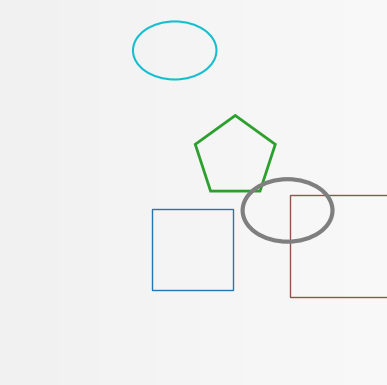[{"shape": "square", "thickness": 1, "radius": 0.53, "center": [0.497, 0.352]}, {"shape": "pentagon", "thickness": 2, "radius": 0.54, "center": [0.607, 0.591]}, {"shape": "square", "thickness": 1, "radius": 0.67, "center": [0.882, 0.361]}, {"shape": "oval", "thickness": 3, "radius": 0.58, "center": [0.742, 0.453]}, {"shape": "oval", "thickness": 1.5, "radius": 0.54, "center": [0.451, 0.869]}]